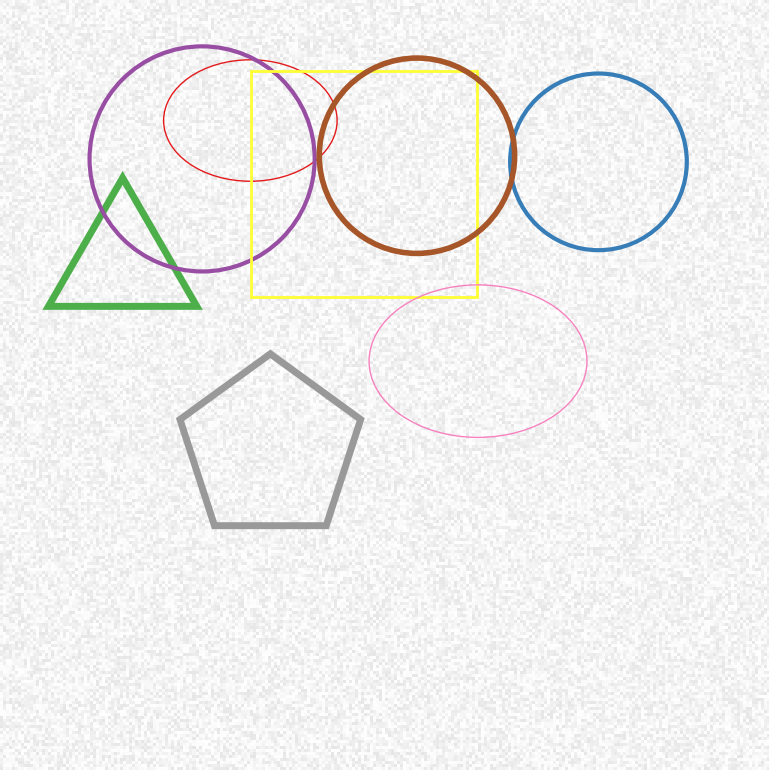[{"shape": "oval", "thickness": 0.5, "radius": 0.56, "center": [0.325, 0.843]}, {"shape": "circle", "thickness": 1.5, "radius": 0.57, "center": [0.777, 0.79]}, {"shape": "triangle", "thickness": 2.5, "radius": 0.56, "center": [0.159, 0.658]}, {"shape": "circle", "thickness": 1.5, "radius": 0.73, "center": [0.262, 0.794]}, {"shape": "square", "thickness": 1, "radius": 0.73, "center": [0.472, 0.761]}, {"shape": "circle", "thickness": 2, "radius": 0.63, "center": [0.541, 0.798]}, {"shape": "oval", "thickness": 0.5, "radius": 0.71, "center": [0.621, 0.531]}, {"shape": "pentagon", "thickness": 2.5, "radius": 0.62, "center": [0.351, 0.417]}]